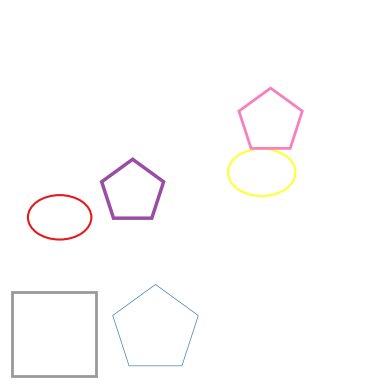[{"shape": "oval", "thickness": 1.5, "radius": 0.41, "center": [0.155, 0.435]}, {"shape": "pentagon", "thickness": 0.5, "radius": 0.58, "center": [0.404, 0.144]}, {"shape": "pentagon", "thickness": 2.5, "radius": 0.42, "center": [0.345, 0.502]}, {"shape": "oval", "thickness": 1.5, "radius": 0.44, "center": [0.68, 0.552]}, {"shape": "pentagon", "thickness": 2, "radius": 0.43, "center": [0.703, 0.685]}, {"shape": "square", "thickness": 2, "radius": 0.54, "center": [0.14, 0.132]}]